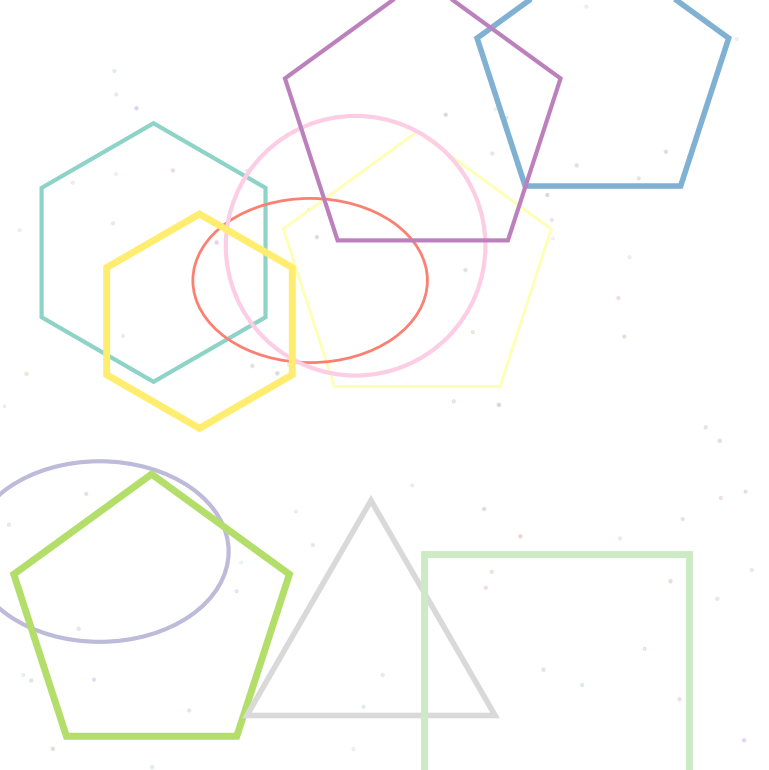[{"shape": "hexagon", "thickness": 1.5, "radius": 0.84, "center": [0.199, 0.672]}, {"shape": "pentagon", "thickness": 1, "radius": 0.91, "center": [0.542, 0.646]}, {"shape": "oval", "thickness": 1.5, "radius": 0.84, "center": [0.129, 0.284]}, {"shape": "oval", "thickness": 1, "radius": 0.76, "center": [0.403, 0.636]}, {"shape": "pentagon", "thickness": 2, "radius": 0.86, "center": [0.783, 0.897]}, {"shape": "pentagon", "thickness": 2.5, "radius": 0.94, "center": [0.197, 0.196]}, {"shape": "circle", "thickness": 1.5, "radius": 0.84, "center": [0.462, 0.681]}, {"shape": "triangle", "thickness": 2, "radius": 0.93, "center": [0.482, 0.164]}, {"shape": "pentagon", "thickness": 1.5, "radius": 0.94, "center": [0.549, 0.84]}, {"shape": "square", "thickness": 2.5, "radius": 0.86, "center": [0.723, 0.108]}, {"shape": "hexagon", "thickness": 2.5, "radius": 0.7, "center": [0.259, 0.583]}]